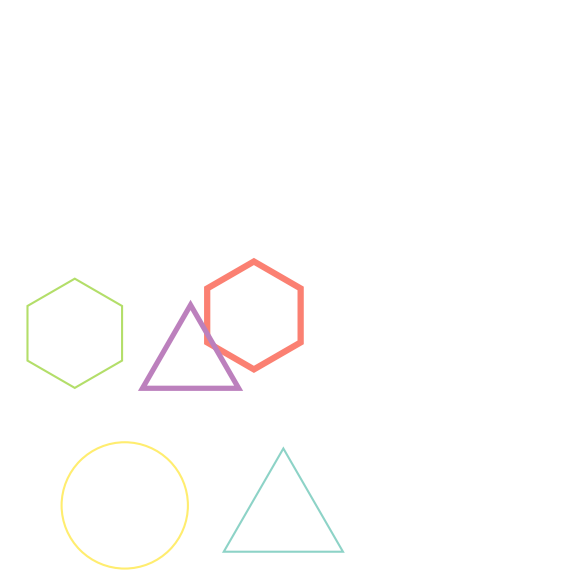[{"shape": "triangle", "thickness": 1, "radius": 0.6, "center": [0.491, 0.103]}, {"shape": "hexagon", "thickness": 3, "radius": 0.47, "center": [0.44, 0.453]}, {"shape": "hexagon", "thickness": 1, "radius": 0.47, "center": [0.129, 0.422]}, {"shape": "triangle", "thickness": 2.5, "radius": 0.48, "center": [0.33, 0.375]}, {"shape": "circle", "thickness": 1, "radius": 0.55, "center": [0.216, 0.124]}]